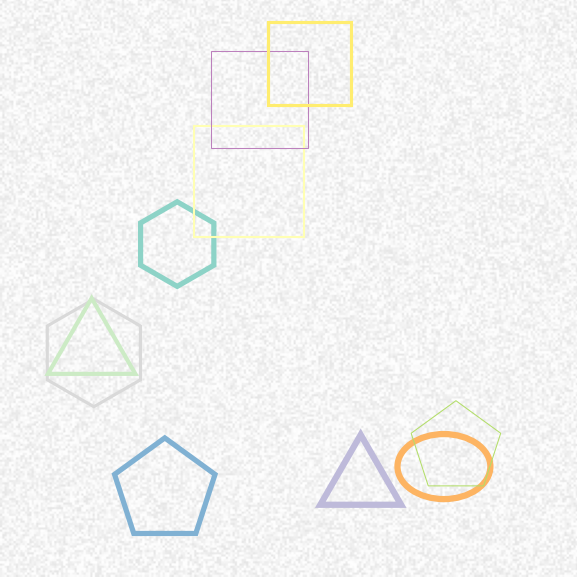[{"shape": "hexagon", "thickness": 2.5, "radius": 0.37, "center": [0.307, 0.576]}, {"shape": "square", "thickness": 1, "radius": 0.48, "center": [0.431, 0.686]}, {"shape": "triangle", "thickness": 3, "radius": 0.4, "center": [0.625, 0.165]}, {"shape": "pentagon", "thickness": 2.5, "radius": 0.46, "center": [0.285, 0.149]}, {"shape": "oval", "thickness": 3, "radius": 0.4, "center": [0.769, 0.191]}, {"shape": "pentagon", "thickness": 0.5, "radius": 0.41, "center": [0.789, 0.224]}, {"shape": "hexagon", "thickness": 1.5, "radius": 0.47, "center": [0.163, 0.388]}, {"shape": "square", "thickness": 0.5, "radius": 0.42, "center": [0.449, 0.827]}, {"shape": "triangle", "thickness": 2, "radius": 0.44, "center": [0.159, 0.395]}, {"shape": "square", "thickness": 1.5, "radius": 0.36, "center": [0.536, 0.889]}]